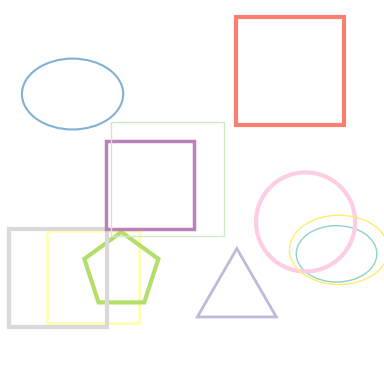[{"shape": "oval", "thickness": 1, "radius": 0.52, "center": [0.874, 0.341]}, {"shape": "square", "thickness": 2, "radius": 0.6, "center": [0.241, 0.281]}, {"shape": "triangle", "thickness": 2, "radius": 0.59, "center": [0.615, 0.236]}, {"shape": "square", "thickness": 3, "radius": 0.7, "center": [0.753, 0.816]}, {"shape": "oval", "thickness": 1.5, "radius": 0.66, "center": [0.188, 0.756]}, {"shape": "pentagon", "thickness": 3, "radius": 0.51, "center": [0.315, 0.296]}, {"shape": "circle", "thickness": 3, "radius": 0.64, "center": [0.794, 0.424]}, {"shape": "square", "thickness": 3, "radius": 0.64, "center": [0.151, 0.278]}, {"shape": "square", "thickness": 2.5, "radius": 0.57, "center": [0.39, 0.519]}, {"shape": "square", "thickness": 1, "radius": 0.74, "center": [0.435, 0.535]}, {"shape": "oval", "thickness": 1, "radius": 0.64, "center": [0.88, 0.351]}]